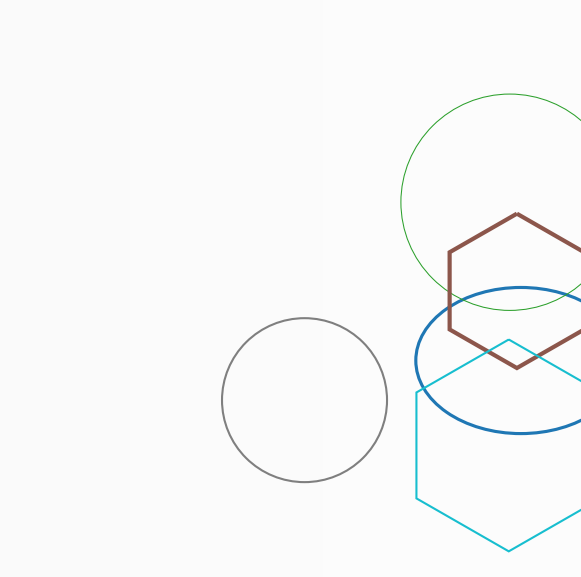[{"shape": "oval", "thickness": 1.5, "radius": 0.9, "center": [0.896, 0.375]}, {"shape": "circle", "thickness": 0.5, "radius": 0.94, "center": [0.877, 0.649]}, {"shape": "hexagon", "thickness": 2, "radius": 0.67, "center": [0.889, 0.495]}, {"shape": "circle", "thickness": 1, "radius": 0.71, "center": [0.524, 0.306]}, {"shape": "hexagon", "thickness": 1, "radius": 0.92, "center": [0.875, 0.228]}]